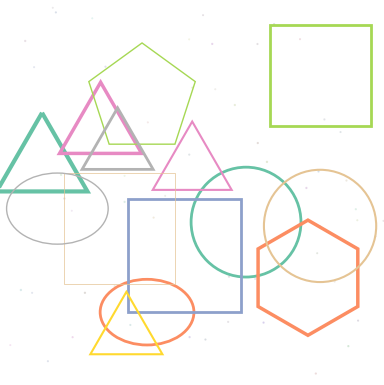[{"shape": "triangle", "thickness": 3, "radius": 0.68, "center": [0.109, 0.571]}, {"shape": "circle", "thickness": 2, "radius": 0.71, "center": [0.639, 0.423]}, {"shape": "hexagon", "thickness": 2.5, "radius": 0.75, "center": [0.8, 0.279]}, {"shape": "oval", "thickness": 2, "radius": 0.61, "center": [0.382, 0.189]}, {"shape": "square", "thickness": 2, "radius": 0.73, "center": [0.48, 0.336]}, {"shape": "triangle", "thickness": 2.5, "radius": 0.62, "center": [0.261, 0.663]}, {"shape": "triangle", "thickness": 1.5, "radius": 0.59, "center": [0.499, 0.566]}, {"shape": "pentagon", "thickness": 1, "radius": 0.73, "center": [0.369, 0.743]}, {"shape": "square", "thickness": 2, "radius": 0.66, "center": [0.832, 0.805]}, {"shape": "triangle", "thickness": 1.5, "radius": 0.54, "center": [0.328, 0.134]}, {"shape": "circle", "thickness": 1.5, "radius": 0.73, "center": [0.831, 0.413]}, {"shape": "square", "thickness": 0.5, "radius": 0.72, "center": [0.31, 0.407]}, {"shape": "triangle", "thickness": 2, "radius": 0.53, "center": [0.305, 0.613]}, {"shape": "oval", "thickness": 1, "radius": 0.66, "center": [0.149, 0.458]}]